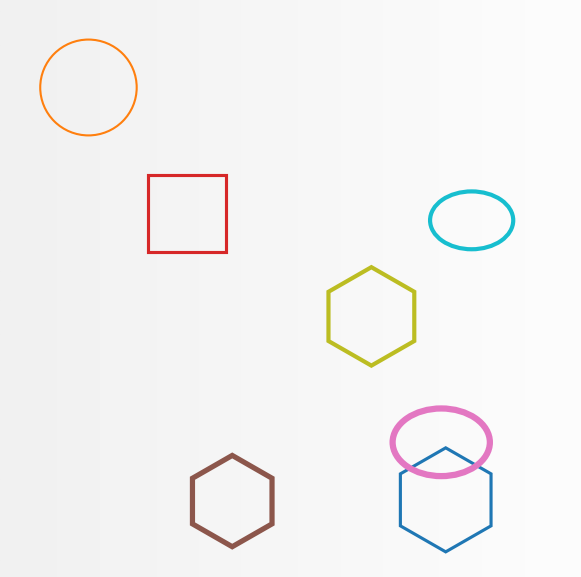[{"shape": "hexagon", "thickness": 1.5, "radius": 0.45, "center": [0.767, 0.134]}, {"shape": "circle", "thickness": 1, "radius": 0.41, "center": [0.152, 0.848]}, {"shape": "square", "thickness": 1.5, "radius": 0.33, "center": [0.322, 0.629]}, {"shape": "hexagon", "thickness": 2.5, "radius": 0.4, "center": [0.4, 0.131]}, {"shape": "oval", "thickness": 3, "radius": 0.42, "center": [0.759, 0.233]}, {"shape": "hexagon", "thickness": 2, "radius": 0.43, "center": [0.639, 0.451]}, {"shape": "oval", "thickness": 2, "radius": 0.36, "center": [0.811, 0.618]}]